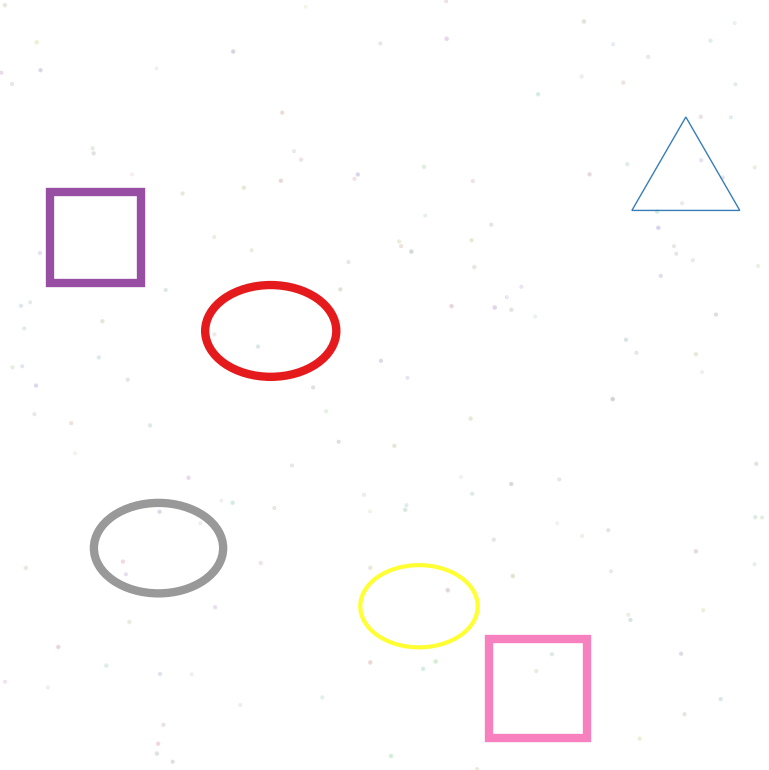[{"shape": "oval", "thickness": 3, "radius": 0.43, "center": [0.352, 0.57]}, {"shape": "triangle", "thickness": 0.5, "radius": 0.4, "center": [0.891, 0.767]}, {"shape": "square", "thickness": 3, "radius": 0.3, "center": [0.125, 0.692]}, {"shape": "oval", "thickness": 1.5, "radius": 0.38, "center": [0.544, 0.213]}, {"shape": "square", "thickness": 3, "radius": 0.32, "center": [0.699, 0.106]}, {"shape": "oval", "thickness": 3, "radius": 0.42, "center": [0.206, 0.288]}]